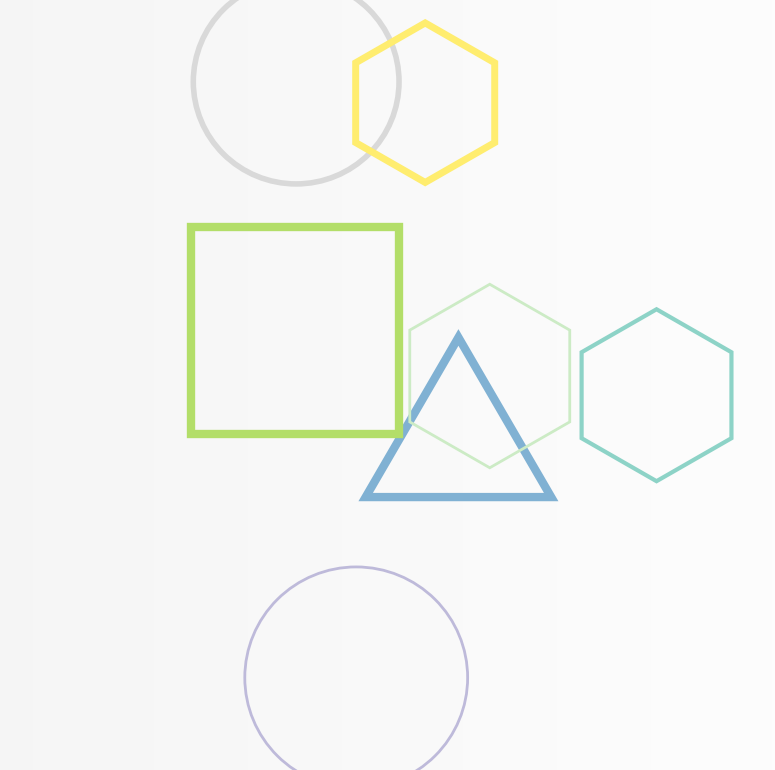[{"shape": "hexagon", "thickness": 1.5, "radius": 0.56, "center": [0.847, 0.487]}, {"shape": "circle", "thickness": 1, "radius": 0.72, "center": [0.46, 0.12]}, {"shape": "triangle", "thickness": 3, "radius": 0.69, "center": [0.592, 0.424]}, {"shape": "square", "thickness": 3, "radius": 0.67, "center": [0.38, 0.571]}, {"shape": "circle", "thickness": 2, "radius": 0.66, "center": [0.382, 0.894]}, {"shape": "hexagon", "thickness": 1, "radius": 0.6, "center": [0.632, 0.512]}, {"shape": "hexagon", "thickness": 2.5, "radius": 0.52, "center": [0.549, 0.867]}]